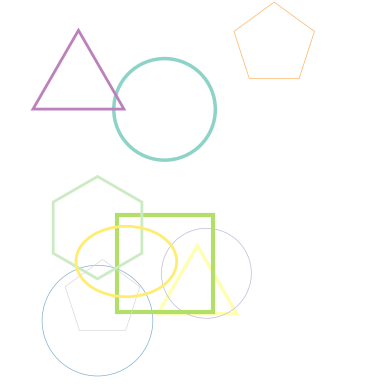[{"shape": "circle", "thickness": 2.5, "radius": 0.66, "center": [0.427, 0.716]}, {"shape": "triangle", "thickness": 2.5, "radius": 0.59, "center": [0.513, 0.244]}, {"shape": "circle", "thickness": 0.5, "radius": 0.58, "center": [0.536, 0.29]}, {"shape": "circle", "thickness": 0.5, "radius": 0.72, "center": [0.253, 0.167]}, {"shape": "pentagon", "thickness": 0.5, "radius": 0.55, "center": [0.712, 0.885]}, {"shape": "square", "thickness": 3, "radius": 0.63, "center": [0.429, 0.315]}, {"shape": "pentagon", "thickness": 0.5, "radius": 0.51, "center": [0.266, 0.224]}, {"shape": "triangle", "thickness": 2, "radius": 0.68, "center": [0.204, 0.785]}, {"shape": "hexagon", "thickness": 2, "radius": 0.66, "center": [0.253, 0.409]}, {"shape": "oval", "thickness": 2, "radius": 0.65, "center": [0.328, 0.321]}]